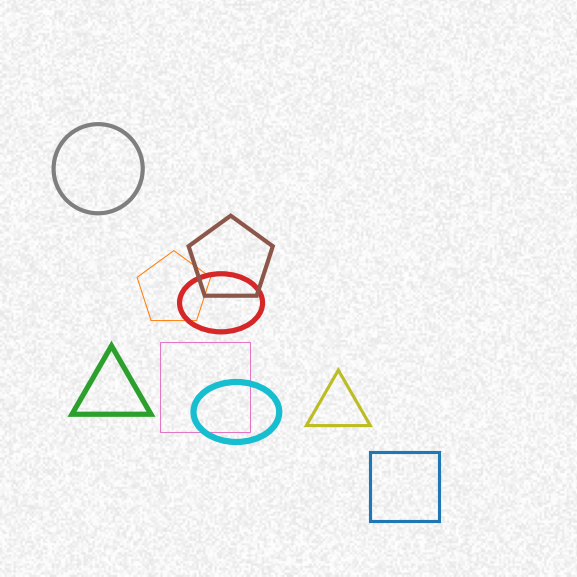[{"shape": "square", "thickness": 1.5, "radius": 0.3, "center": [0.701, 0.156]}, {"shape": "pentagon", "thickness": 0.5, "radius": 0.33, "center": [0.301, 0.498]}, {"shape": "triangle", "thickness": 2.5, "radius": 0.39, "center": [0.193, 0.321]}, {"shape": "oval", "thickness": 2.5, "radius": 0.36, "center": [0.383, 0.475]}, {"shape": "pentagon", "thickness": 2, "radius": 0.38, "center": [0.4, 0.549]}, {"shape": "square", "thickness": 0.5, "radius": 0.39, "center": [0.355, 0.329]}, {"shape": "circle", "thickness": 2, "radius": 0.39, "center": [0.17, 0.707]}, {"shape": "triangle", "thickness": 1.5, "radius": 0.32, "center": [0.586, 0.294]}, {"shape": "oval", "thickness": 3, "radius": 0.37, "center": [0.409, 0.286]}]